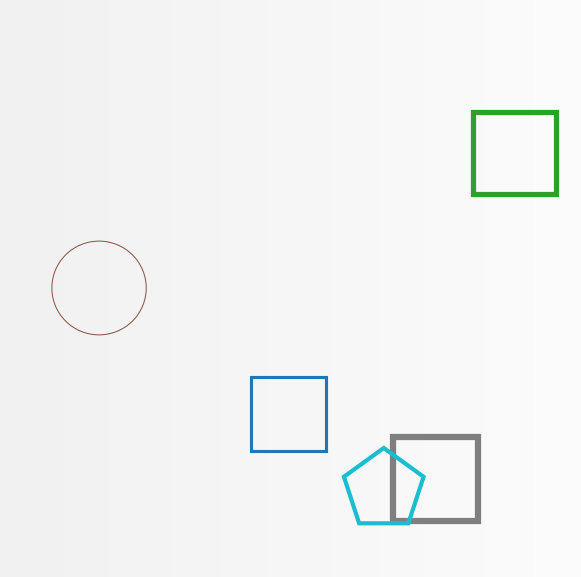[{"shape": "square", "thickness": 1.5, "radius": 0.32, "center": [0.496, 0.282]}, {"shape": "square", "thickness": 2.5, "radius": 0.36, "center": [0.885, 0.735]}, {"shape": "circle", "thickness": 0.5, "radius": 0.41, "center": [0.17, 0.5]}, {"shape": "square", "thickness": 3, "radius": 0.37, "center": [0.749, 0.17]}, {"shape": "pentagon", "thickness": 2, "radius": 0.36, "center": [0.66, 0.151]}]